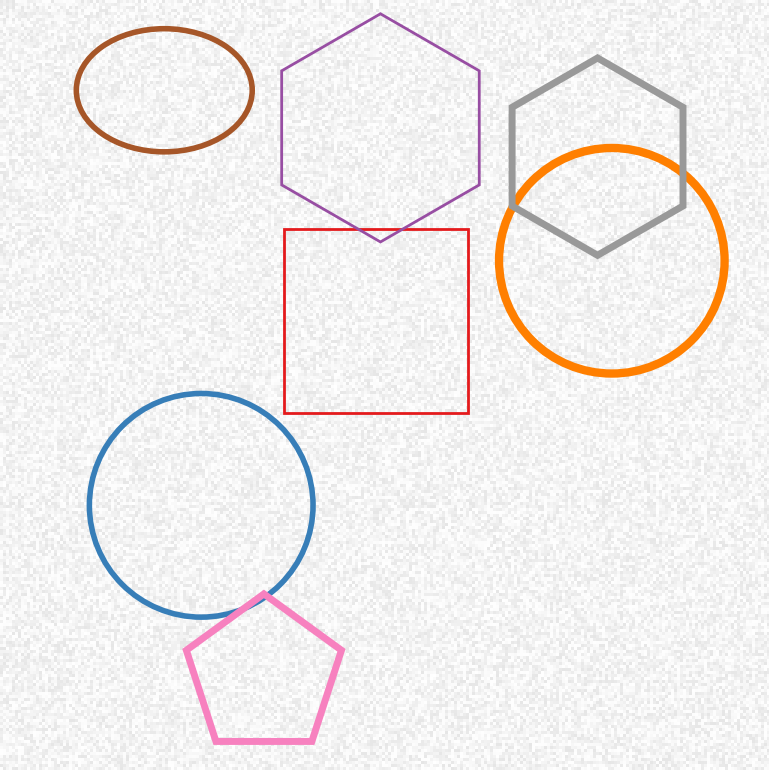[{"shape": "square", "thickness": 1, "radius": 0.6, "center": [0.489, 0.584]}, {"shape": "circle", "thickness": 2, "radius": 0.73, "center": [0.261, 0.344]}, {"shape": "hexagon", "thickness": 1, "radius": 0.74, "center": [0.494, 0.834]}, {"shape": "circle", "thickness": 3, "radius": 0.73, "center": [0.795, 0.661]}, {"shape": "oval", "thickness": 2, "radius": 0.57, "center": [0.213, 0.883]}, {"shape": "pentagon", "thickness": 2.5, "radius": 0.53, "center": [0.343, 0.123]}, {"shape": "hexagon", "thickness": 2.5, "radius": 0.64, "center": [0.776, 0.797]}]